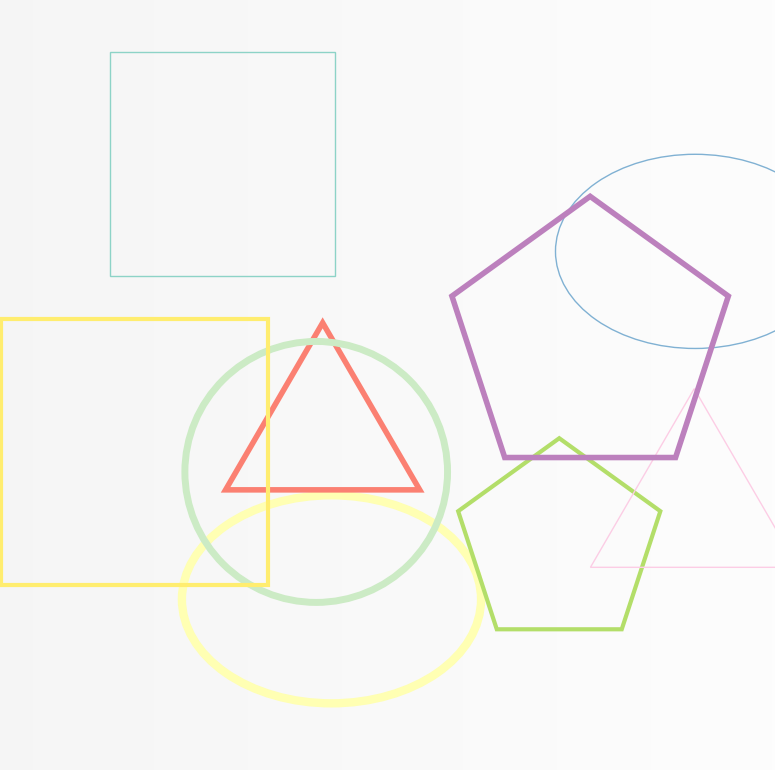[{"shape": "square", "thickness": 0.5, "radius": 0.73, "center": [0.287, 0.788]}, {"shape": "oval", "thickness": 3, "radius": 0.96, "center": [0.428, 0.222]}, {"shape": "triangle", "thickness": 2, "radius": 0.72, "center": [0.416, 0.436]}, {"shape": "oval", "thickness": 0.5, "radius": 0.9, "center": [0.897, 0.674]}, {"shape": "pentagon", "thickness": 1.5, "radius": 0.69, "center": [0.722, 0.294]}, {"shape": "triangle", "thickness": 0.5, "radius": 0.77, "center": [0.896, 0.341]}, {"shape": "pentagon", "thickness": 2, "radius": 0.94, "center": [0.761, 0.557]}, {"shape": "circle", "thickness": 2.5, "radius": 0.85, "center": [0.408, 0.387]}, {"shape": "square", "thickness": 1.5, "radius": 0.86, "center": [0.173, 0.413]}]